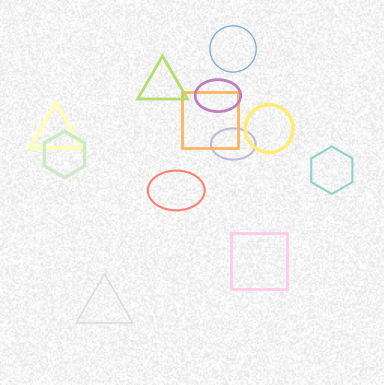[{"shape": "hexagon", "thickness": 1.5, "radius": 0.31, "center": [0.862, 0.558]}, {"shape": "triangle", "thickness": 2.5, "radius": 0.39, "center": [0.145, 0.655]}, {"shape": "oval", "thickness": 1.5, "radius": 0.29, "center": [0.606, 0.626]}, {"shape": "oval", "thickness": 1.5, "radius": 0.37, "center": [0.458, 0.505]}, {"shape": "circle", "thickness": 1, "radius": 0.3, "center": [0.605, 0.873]}, {"shape": "square", "thickness": 2, "radius": 0.36, "center": [0.546, 0.688]}, {"shape": "triangle", "thickness": 2, "radius": 0.37, "center": [0.422, 0.78]}, {"shape": "square", "thickness": 2, "radius": 0.37, "center": [0.672, 0.321]}, {"shape": "triangle", "thickness": 1, "radius": 0.43, "center": [0.271, 0.204]}, {"shape": "oval", "thickness": 2, "radius": 0.3, "center": [0.566, 0.752]}, {"shape": "hexagon", "thickness": 2.5, "radius": 0.3, "center": [0.168, 0.599]}, {"shape": "circle", "thickness": 2.5, "radius": 0.31, "center": [0.699, 0.666]}]